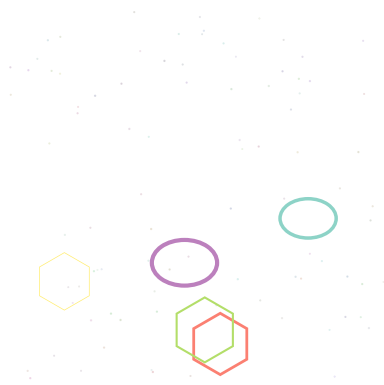[{"shape": "oval", "thickness": 2.5, "radius": 0.36, "center": [0.8, 0.433]}, {"shape": "hexagon", "thickness": 2, "radius": 0.4, "center": [0.572, 0.107]}, {"shape": "hexagon", "thickness": 1.5, "radius": 0.42, "center": [0.532, 0.143]}, {"shape": "oval", "thickness": 3, "radius": 0.42, "center": [0.479, 0.317]}, {"shape": "hexagon", "thickness": 0.5, "radius": 0.37, "center": [0.167, 0.269]}]